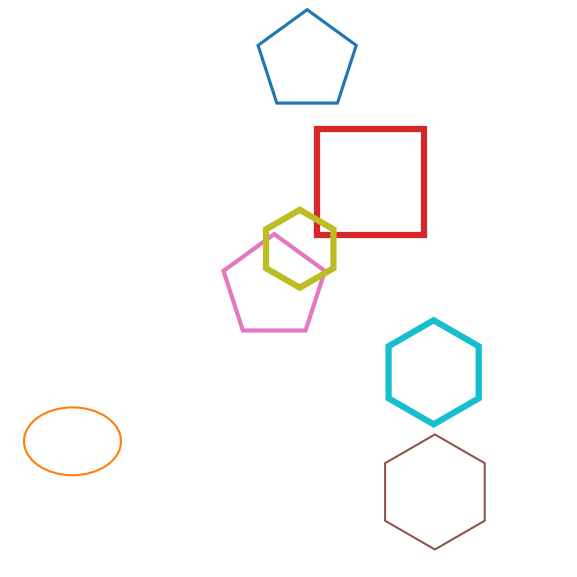[{"shape": "pentagon", "thickness": 1.5, "radius": 0.45, "center": [0.532, 0.893]}, {"shape": "oval", "thickness": 1, "radius": 0.42, "center": [0.126, 0.235]}, {"shape": "square", "thickness": 3, "radius": 0.46, "center": [0.642, 0.683]}, {"shape": "hexagon", "thickness": 1, "radius": 0.5, "center": [0.753, 0.147]}, {"shape": "pentagon", "thickness": 2, "radius": 0.46, "center": [0.475, 0.501]}, {"shape": "hexagon", "thickness": 3, "radius": 0.34, "center": [0.519, 0.568]}, {"shape": "hexagon", "thickness": 3, "radius": 0.45, "center": [0.751, 0.354]}]